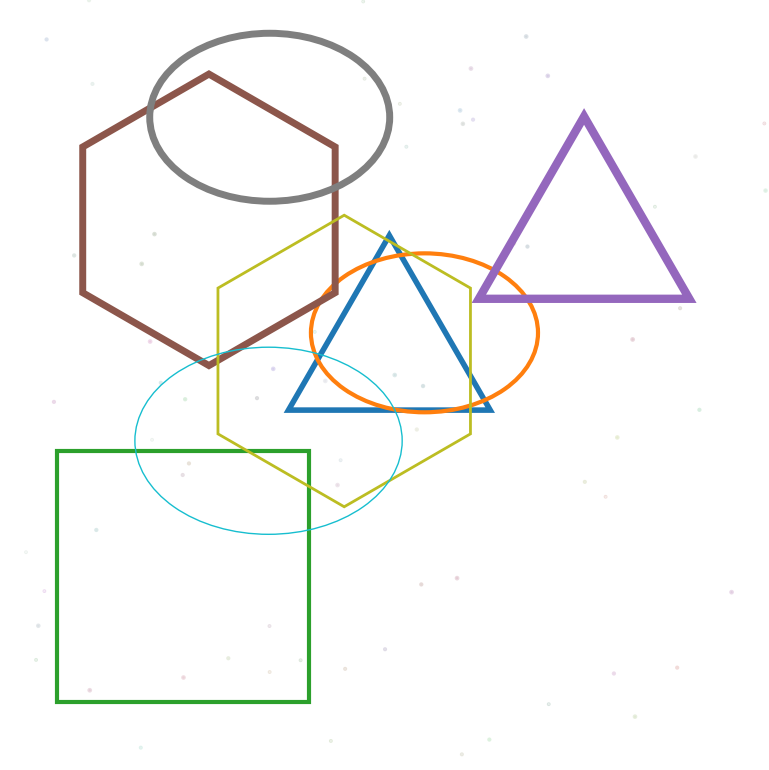[{"shape": "triangle", "thickness": 2, "radius": 0.76, "center": [0.506, 0.543]}, {"shape": "oval", "thickness": 1.5, "radius": 0.74, "center": [0.551, 0.568]}, {"shape": "square", "thickness": 1.5, "radius": 0.82, "center": [0.238, 0.251]}, {"shape": "triangle", "thickness": 3, "radius": 0.79, "center": [0.759, 0.691]}, {"shape": "hexagon", "thickness": 2.5, "radius": 0.95, "center": [0.271, 0.715]}, {"shape": "oval", "thickness": 2.5, "radius": 0.78, "center": [0.35, 0.848]}, {"shape": "hexagon", "thickness": 1, "radius": 0.95, "center": [0.447, 0.531]}, {"shape": "oval", "thickness": 0.5, "radius": 0.87, "center": [0.349, 0.428]}]